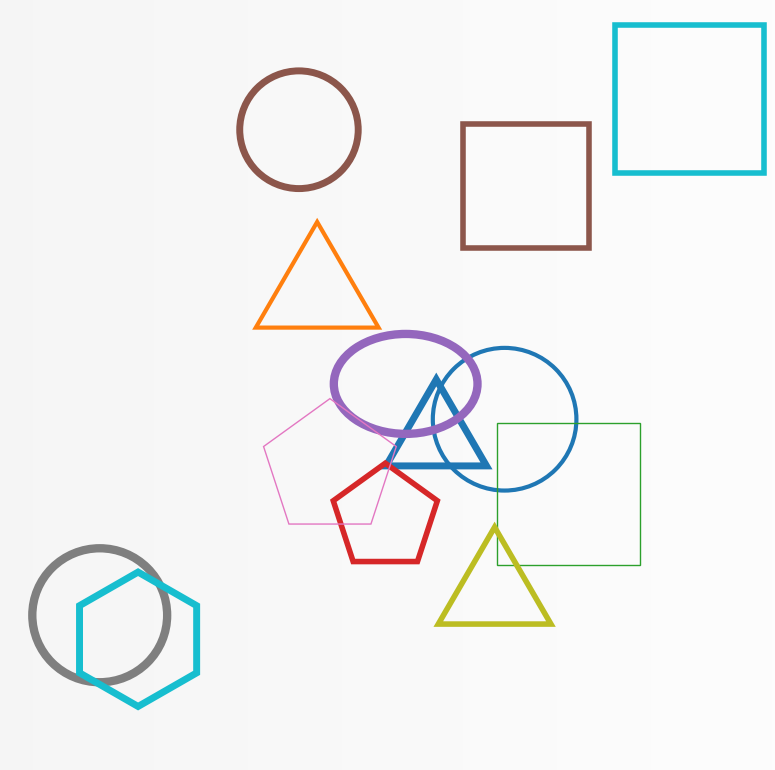[{"shape": "triangle", "thickness": 2.5, "radius": 0.37, "center": [0.563, 0.432]}, {"shape": "circle", "thickness": 1.5, "radius": 0.46, "center": [0.651, 0.456]}, {"shape": "triangle", "thickness": 1.5, "radius": 0.46, "center": [0.409, 0.62]}, {"shape": "square", "thickness": 0.5, "radius": 0.46, "center": [0.734, 0.358]}, {"shape": "pentagon", "thickness": 2, "radius": 0.35, "center": [0.497, 0.328]}, {"shape": "oval", "thickness": 3, "radius": 0.46, "center": [0.523, 0.501]}, {"shape": "circle", "thickness": 2.5, "radius": 0.38, "center": [0.386, 0.832]}, {"shape": "square", "thickness": 2, "radius": 0.4, "center": [0.679, 0.758]}, {"shape": "pentagon", "thickness": 0.5, "radius": 0.45, "center": [0.426, 0.392]}, {"shape": "circle", "thickness": 3, "radius": 0.43, "center": [0.129, 0.201]}, {"shape": "triangle", "thickness": 2, "radius": 0.42, "center": [0.638, 0.231]}, {"shape": "hexagon", "thickness": 2.5, "radius": 0.44, "center": [0.178, 0.17]}, {"shape": "square", "thickness": 2, "radius": 0.48, "center": [0.89, 0.871]}]